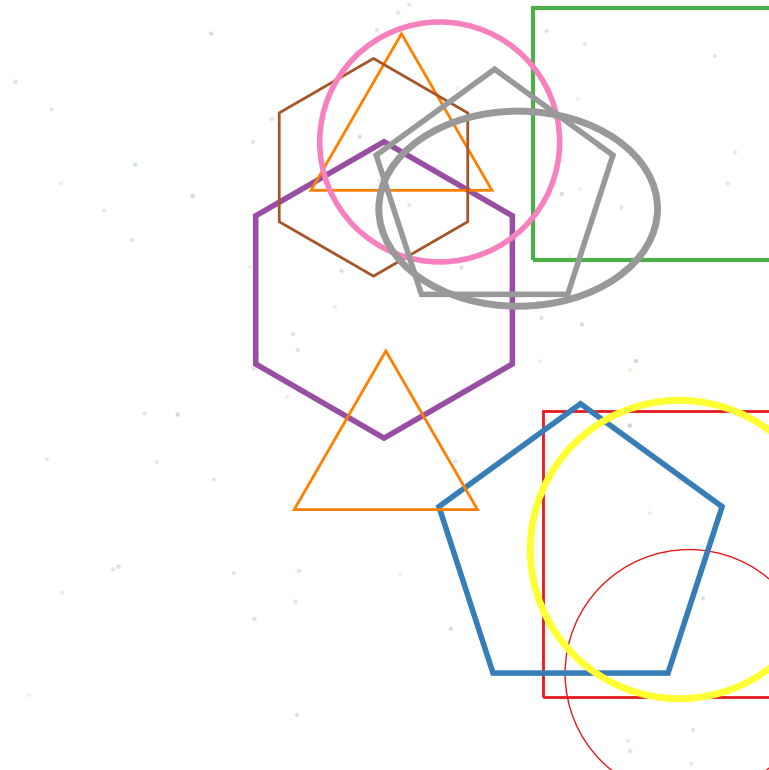[{"shape": "square", "thickness": 1, "radius": 0.93, "center": [0.891, 0.28]}, {"shape": "circle", "thickness": 0.5, "radius": 0.8, "center": [0.895, 0.125]}, {"shape": "pentagon", "thickness": 2, "radius": 0.97, "center": [0.754, 0.282]}, {"shape": "square", "thickness": 1.5, "radius": 0.82, "center": [0.857, 0.826]}, {"shape": "hexagon", "thickness": 2, "radius": 0.96, "center": [0.499, 0.623]}, {"shape": "triangle", "thickness": 1, "radius": 0.69, "center": [0.501, 0.407]}, {"shape": "triangle", "thickness": 1, "radius": 0.68, "center": [0.521, 0.821]}, {"shape": "circle", "thickness": 2.5, "radius": 0.97, "center": [0.882, 0.286]}, {"shape": "hexagon", "thickness": 1, "radius": 0.71, "center": [0.485, 0.783]}, {"shape": "circle", "thickness": 2, "radius": 0.78, "center": [0.571, 0.816]}, {"shape": "oval", "thickness": 2.5, "radius": 0.9, "center": [0.673, 0.729]}, {"shape": "pentagon", "thickness": 2, "radius": 0.81, "center": [0.642, 0.749]}]